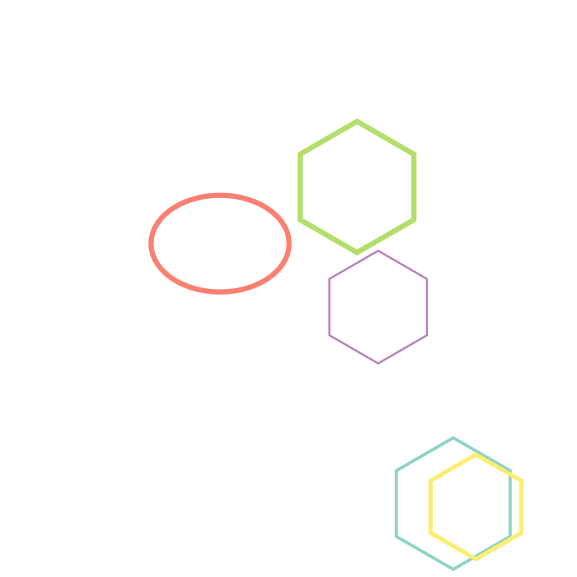[{"shape": "hexagon", "thickness": 1.5, "radius": 0.57, "center": [0.785, 0.127]}, {"shape": "oval", "thickness": 2.5, "radius": 0.6, "center": [0.381, 0.577]}, {"shape": "hexagon", "thickness": 2.5, "radius": 0.57, "center": [0.618, 0.675]}, {"shape": "hexagon", "thickness": 1, "radius": 0.49, "center": [0.655, 0.467]}, {"shape": "hexagon", "thickness": 2, "radius": 0.45, "center": [0.824, 0.122]}]